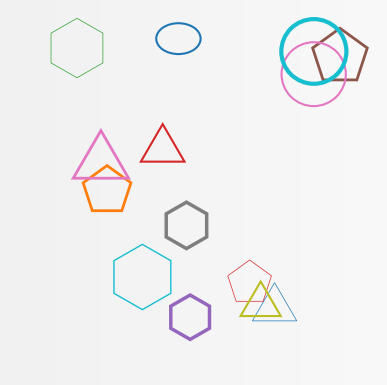[{"shape": "oval", "thickness": 1.5, "radius": 0.29, "center": [0.46, 0.9]}, {"shape": "triangle", "thickness": 0.5, "radius": 0.33, "center": [0.709, 0.2]}, {"shape": "pentagon", "thickness": 2, "radius": 0.32, "center": [0.276, 0.505]}, {"shape": "hexagon", "thickness": 0.5, "radius": 0.39, "center": [0.199, 0.875]}, {"shape": "pentagon", "thickness": 0.5, "radius": 0.3, "center": [0.644, 0.265]}, {"shape": "triangle", "thickness": 1.5, "radius": 0.33, "center": [0.42, 0.613]}, {"shape": "hexagon", "thickness": 2.5, "radius": 0.29, "center": [0.491, 0.176]}, {"shape": "pentagon", "thickness": 2, "radius": 0.37, "center": [0.877, 0.852]}, {"shape": "circle", "thickness": 1.5, "radius": 0.41, "center": [0.809, 0.807]}, {"shape": "triangle", "thickness": 2, "radius": 0.41, "center": [0.26, 0.578]}, {"shape": "hexagon", "thickness": 2.5, "radius": 0.3, "center": [0.481, 0.415]}, {"shape": "triangle", "thickness": 1.5, "radius": 0.3, "center": [0.673, 0.209]}, {"shape": "hexagon", "thickness": 1, "radius": 0.42, "center": [0.367, 0.281]}, {"shape": "circle", "thickness": 3, "radius": 0.42, "center": [0.81, 0.866]}]